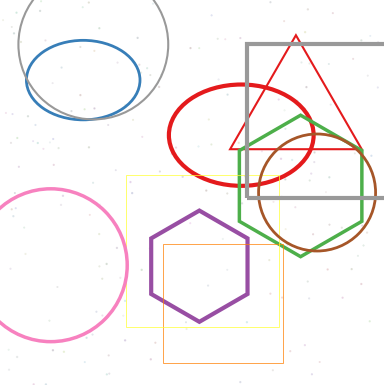[{"shape": "triangle", "thickness": 1.5, "radius": 0.99, "center": [0.769, 0.711]}, {"shape": "oval", "thickness": 3, "radius": 0.94, "center": [0.627, 0.649]}, {"shape": "oval", "thickness": 2, "radius": 0.74, "center": [0.216, 0.792]}, {"shape": "hexagon", "thickness": 2.5, "radius": 0.92, "center": [0.781, 0.517]}, {"shape": "hexagon", "thickness": 3, "radius": 0.72, "center": [0.518, 0.309]}, {"shape": "square", "thickness": 0.5, "radius": 0.78, "center": [0.578, 0.212]}, {"shape": "square", "thickness": 0.5, "radius": 0.99, "center": [0.526, 0.348]}, {"shape": "circle", "thickness": 2, "radius": 0.76, "center": [0.824, 0.5]}, {"shape": "circle", "thickness": 2.5, "radius": 0.99, "center": [0.132, 0.311]}, {"shape": "circle", "thickness": 1.5, "radius": 0.97, "center": [0.242, 0.884]}, {"shape": "square", "thickness": 3, "radius": 1.0, "center": [0.84, 0.687]}]